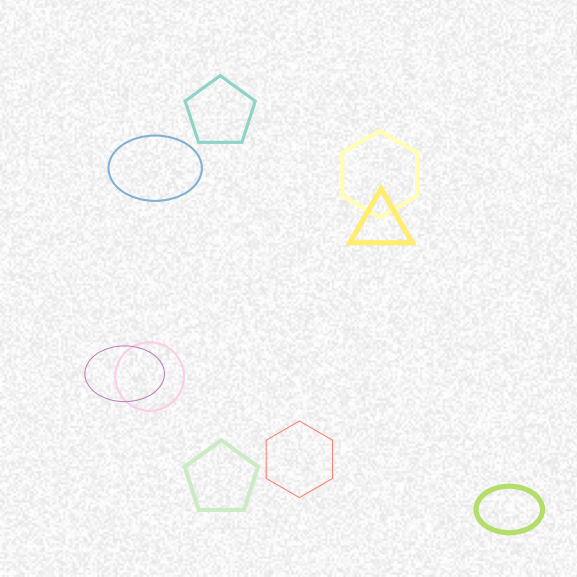[{"shape": "pentagon", "thickness": 1.5, "radius": 0.32, "center": [0.381, 0.804]}, {"shape": "hexagon", "thickness": 2, "radius": 0.37, "center": [0.657, 0.697]}, {"shape": "hexagon", "thickness": 0.5, "radius": 0.33, "center": [0.518, 0.204]}, {"shape": "oval", "thickness": 1, "radius": 0.4, "center": [0.269, 0.708]}, {"shape": "oval", "thickness": 2.5, "radius": 0.29, "center": [0.882, 0.117]}, {"shape": "circle", "thickness": 1, "radius": 0.3, "center": [0.259, 0.347]}, {"shape": "oval", "thickness": 0.5, "radius": 0.34, "center": [0.216, 0.352]}, {"shape": "pentagon", "thickness": 2, "radius": 0.33, "center": [0.383, 0.17]}, {"shape": "triangle", "thickness": 2.5, "radius": 0.31, "center": [0.66, 0.61]}]